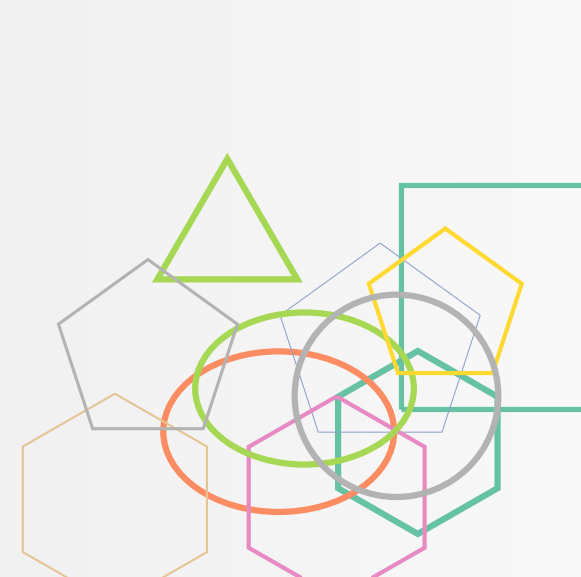[{"shape": "square", "thickness": 2.5, "radius": 0.97, "center": [0.884, 0.485]}, {"shape": "hexagon", "thickness": 3, "radius": 0.79, "center": [0.719, 0.233]}, {"shape": "oval", "thickness": 3, "radius": 0.99, "center": [0.48, 0.252]}, {"shape": "pentagon", "thickness": 0.5, "radius": 0.9, "center": [0.654, 0.397]}, {"shape": "hexagon", "thickness": 2, "radius": 0.87, "center": [0.579, 0.138]}, {"shape": "oval", "thickness": 3, "radius": 0.94, "center": [0.524, 0.326]}, {"shape": "triangle", "thickness": 3, "radius": 0.7, "center": [0.391, 0.585]}, {"shape": "pentagon", "thickness": 2, "radius": 0.69, "center": [0.766, 0.465]}, {"shape": "hexagon", "thickness": 1, "radius": 0.91, "center": [0.198, 0.135]}, {"shape": "circle", "thickness": 3, "radius": 0.88, "center": [0.682, 0.314]}, {"shape": "pentagon", "thickness": 1.5, "radius": 0.81, "center": [0.255, 0.388]}]